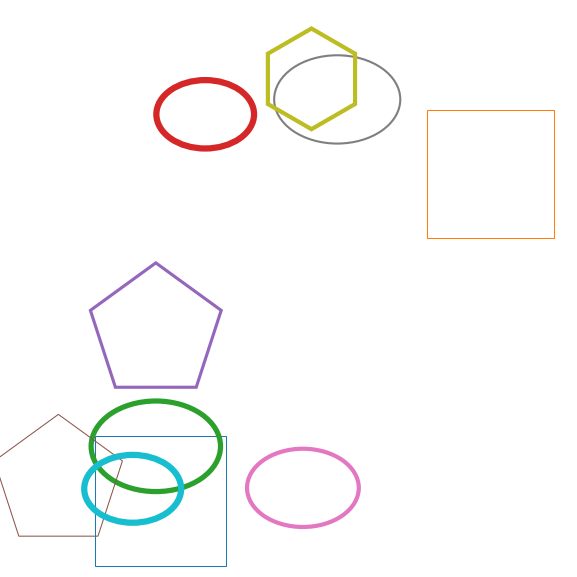[{"shape": "square", "thickness": 0.5, "radius": 0.56, "center": [0.278, 0.132]}, {"shape": "square", "thickness": 0.5, "radius": 0.55, "center": [0.849, 0.698]}, {"shape": "oval", "thickness": 2.5, "radius": 0.56, "center": [0.27, 0.226]}, {"shape": "oval", "thickness": 3, "radius": 0.42, "center": [0.355, 0.801]}, {"shape": "pentagon", "thickness": 1.5, "radius": 0.6, "center": [0.27, 0.425]}, {"shape": "pentagon", "thickness": 0.5, "radius": 0.58, "center": [0.101, 0.165]}, {"shape": "oval", "thickness": 2, "radius": 0.48, "center": [0.525, 0.154]}, {"shape": "oval", "thickness": 1, "radius": 0.55, "center": [0.584, 0.827]}, {"shape": "hexagon", "thickness": 2, "radius": 0.44, "center": [0.539, 0.863]}, {"shape": "oval", "thickness": 3, "radius": 0.42, "center": [0.23, 0.153]}]